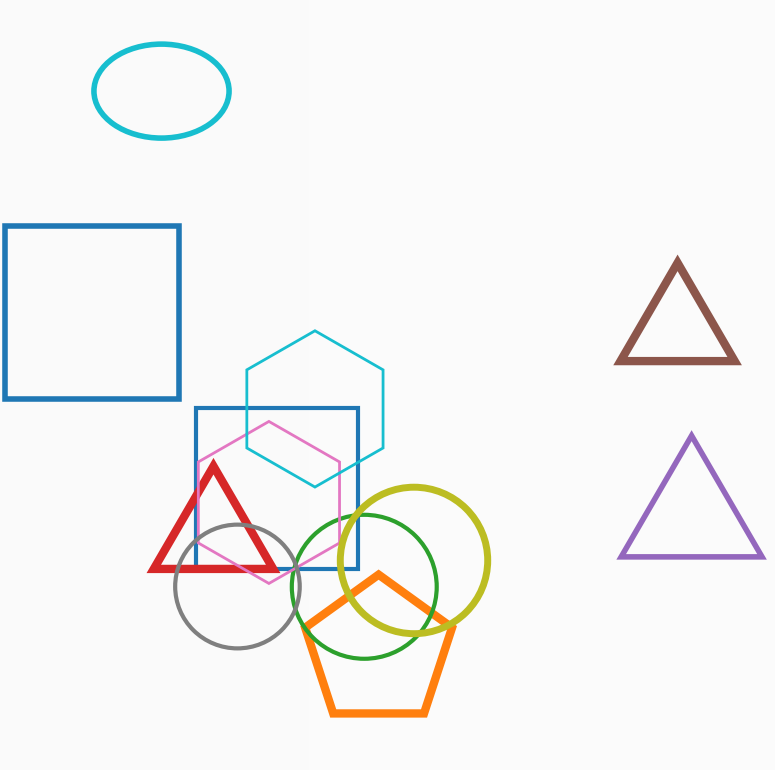[{"shape": "square", "thickness": 2, "radius": 0.56, "center": [0.119, 0.594]}, {"shape": "square", "thickness": 1.5, "radius": 0.52, "center": [0.357, 0.365]}, {"shape": "pentagon", "thickness": 3, "radius": 0.5, "center": [0.489, 0.154]}, {"shape": "circle", "thickness": 1.5, "radius": 0.47, "center": [0.47, 0.238]}, {"shape": "triangle", "thickness": 3, "radius": 0.44, "center": [0.275, 0.306]}, {"shape": "triangle", "thickness": 2, "radius": 0.52, "center": [0.892, 0.329]}, {"shape": "triangle", "thickness": 3, "radius": 0.43, "center": [0.874, 0.574]}, {"shape": "hexagon", "thickness": 1, "radius": 0.53, "center": [0.347, 0.347]}, {"shape": "circle", "thickness": 1.5, "radius": 0.4, "center": [0.306, 0.238]}, {"shape": "circle", "thickness": 2.5, "radius": 0.48, "center": [0.534, 0.272]}, {"shape": "hexagon", "thickness": 1, "radius": 0.51, "center": [0.406, 0.469]}, {"shape": "oval", "thickness": 2, "radius": 0.44, "center": [0.208, 0.882]}]